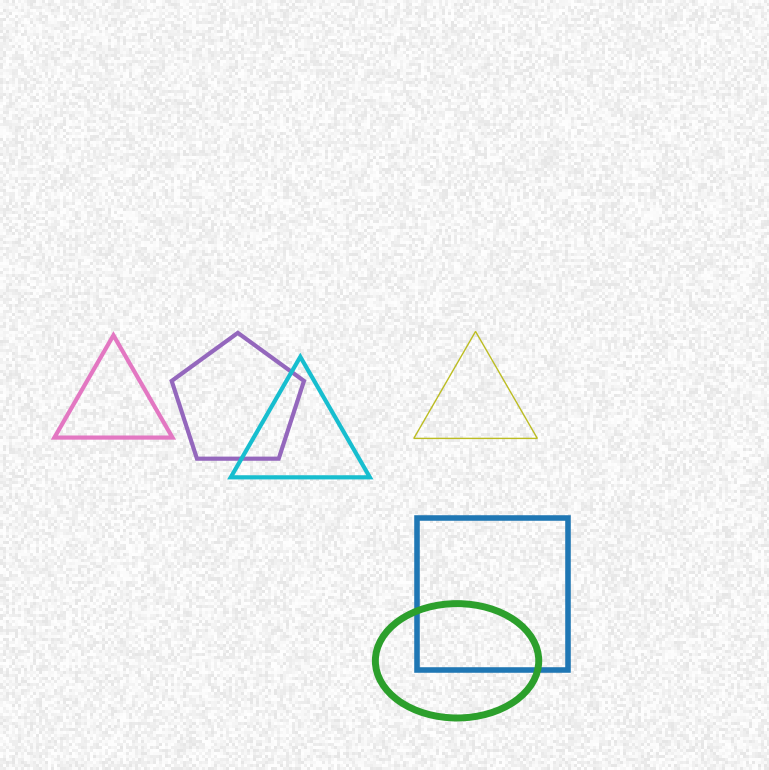[{"shape": "square", "thickness": 2, "radius": 0.49, "center": [0.64, 0.229]}, {"shape": "oval", "thickness": 2.5, "radius": 0.53, "center": [0.594, 0.142]}, {"shape": "pentagon", "thickness": 1.5, "radius": 0.45, "center": [0.309, 0.477]}, {"shape": "triangle", "thickness": 1.5, "radius": 0.44, "center": [0.147, 0.476]}, {"shape": "triangle", "thickness": 0.5, "radius": 0.46, "center": [0.618, 0.477]}, {"shape": "triangle", "thickness": 1.5, "radius": 0.52, "center": [0.39, 0.432]}]